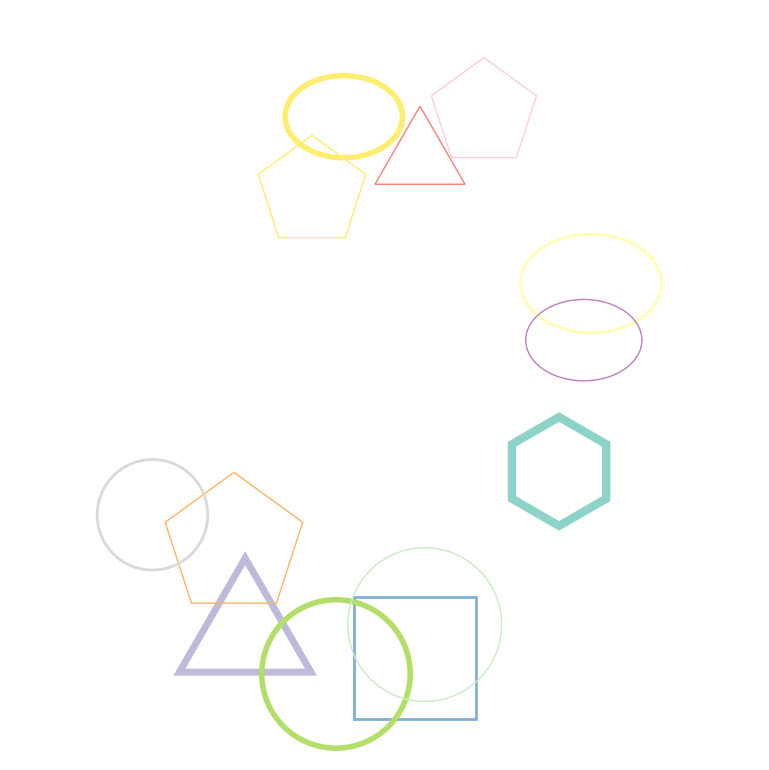[{"shape": "hexagon", "thickness": 3, "radius": 0.35, "center": [0.726, 0.388]}, {"shape": "oval", "thickness": 1, "radius": 0.46, "center": [0.768, 0.632]}, {"shape": "triangle", "thickness": 2.5, "radius": 0.49, "center": [0.318, 0.176]}, {"shape": "triangle", "thickness": 0.5, "radius": 0.34, "center": [0.545, 0.794]}, {"shape": "square", "thickness": 1, "radius": 0.4, "center": [0.539, 0.145]}, {"shape": "pentagon", "thickness": 0.5, "radius": 0.47, "center": [0.304, 0.293]}, {"shape": "circle", "thickness": 2, "radius": 0.48, "center": [0.436, 0.125]}, {"shape": "pentagon", "thickness": 0.5, "radius": 0.36, "center": [0.628, 0.853]}, {"shape": "circle", "thickness": 1, "radius": 0.36, "center": [0.198, 0.331]}, {"shape": "oval", "thickness": 0.5, "radius": 0.38, "center": [0.758, 0.558]}, {"shape": "circle", "thickness": 0.5, "radius": 0.5, "center": [0.552, 0.189]}, {"shape": "pentagon", "thickness": 0.5, "radius": 0.37, "center": [0.405, 0.751]}, {"shape": "oval", "thickness": 2, "radius": 0.38, "center": [0.446, 0.849]}]